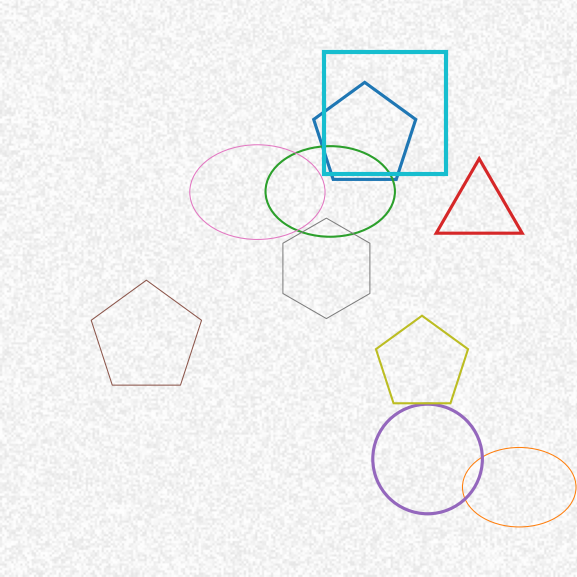[{"shape": "pentagon", "thickness": 1.5, "radius": 0.46, "center": [0.632, 0.764]}, {"shape": "oval", "thickness": 0.5, "radius": 0.49, "center": [0.899, 0.155]}, {"shape": "oval", "thickness": 1, "radius": 0.56, "center": [0.572, 0.668]}, {"shape": "triangle", "thickness": 1.5, "radius": 0.43, "center": [0.83, 0.638]}, {"shape": "circle", "thickness": 1.5, "radius": 0.47, "center": [0.74, 0.204]}, {"shape": "pentagon", "thickness": 0.5, "radius": 0.5, "center": [0.253, 0.414]}, {"shape": "oval", "thickness": 0.5, "radius": 0.59, "center": [0.446, 0.666]}, {"shape": "hexagon", "thickness": 0.5, "radius": 0.43, "center": [0.565, 0.534]}, {"shape": "pentagon", "thickness": 1, "radius": 0.42, "center": [0.731, 0.369]}, {"shape": "square", "thickness": 2, "radius": 0.53, "center": [0.667, 0.804]}]